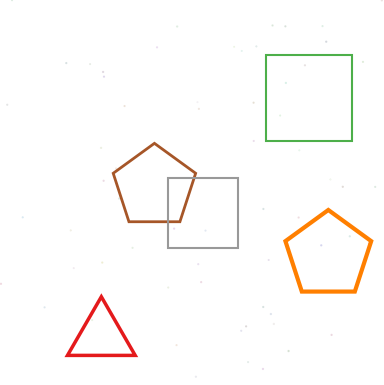[{"shape": "triangle", "thickness": 2.5, "radius": 0.51, "center": [0.263, 0.128]}, {"shape": "square", "thickness": 1.5, "radius": 0.56, "center": [0.802, 0.745]}, {"shape": "pentagon", "thickness": 3, "radius": 0.59, "center": [0.853, 0.337]}, {"shape": "pentagon", "thickness": 2, "radius": 0.56, "center": [0.401, 0.515]}, {"shape": "square", "thickness": 1.5, "radius": 0.45, "center": [0.528, 0.447]}]